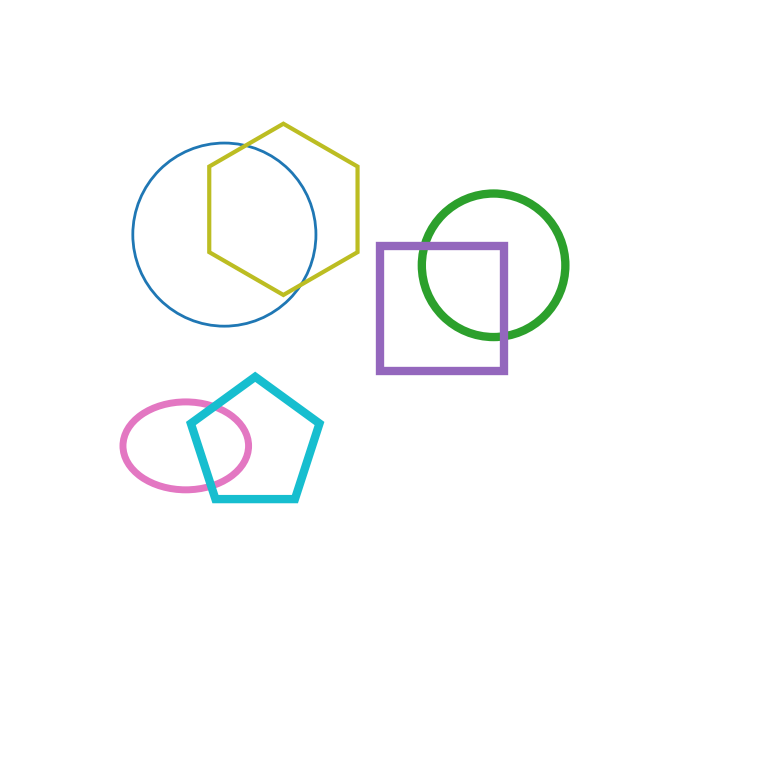[{"shape": "circle", "thickness": 1, "radius": 0.59, "center": [0.291, 0.695]}, {"shape": "circle", "thickness": 3, "radius": 0.47, "center": [0.641, 0.655]}, {"shape": "square", "thickness": 3, "radius": 0.4, "center": [0.574, 0.599]}, {"shape": "oval", "thickness": 2.5, "radius": 0.41, "center": [0.241, 0.421]}, {"shape": "hexagon", "thickness": 1.5, "radius": 0.56, "center": [0.368, 0.728]}, {"shape": "pentagon", "thickness": 3, "radius": 0.44, "center": [0.331, 0.423]}]